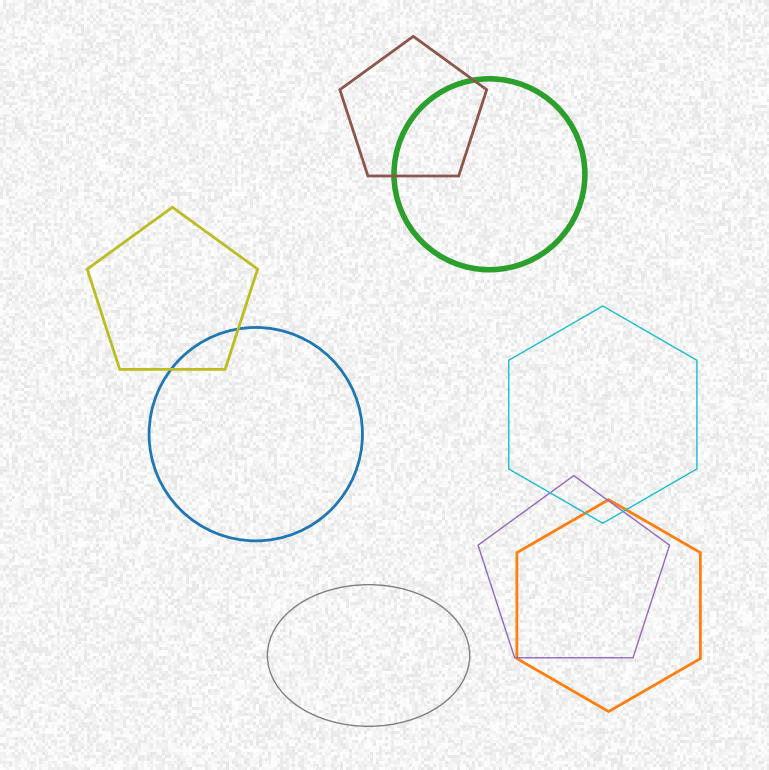[{"shape": "circle", "thickness": 1, "radius": 0.69, "center": [0.332, 0.436]}, {"shape": "hexagon", "thickness": 1, "radius": 0.69, "center": [0.79, 0.213]}, {"shape": "circle", "thickness": 2, "radius": 0.62, "center": [0.636, 0.774]}, {"shape": "pentagon", "thickness": 0.5, "radius": 0.65, "center": [0.745, 0.252]}, {"shape": "pentagon", "thickness": 1, "radius": 0.5, "center": [0.537, 0.853]}, {"shape": "oval", "thickness": 0.5, "radius": 0.66, "center": [0.479, 0.149]}, {"shape": "pentagon", "thickness": 1, "radius": 0.58, "center": [0.224, 0.614]}, {"shape": "hexagon", "thickness": 0.5, "radius": 0.71, "center": [0.783, 0.462]}]